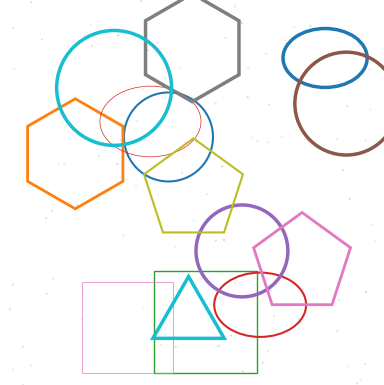[{"shape": "circle", "thickness": 1.5, "radius": 0.58, "center": [0.438, 0.644]}, {"shape": "oval", "thickness": 2.5, "radius": 0.55, "center": [0.844, 0.849]}, {"shape": "hexagon", "thickness": 2, "radius": 0.71, "center": [0.196, 0.601]}, {"shape": "square", "thickness": 1, "radius": 0.67, "center": [0.534, 0.164]}, {"shape": "oval", "thickness": 1.5, "radius": 0.6, "center": [0.676, 0.208]}, {"shape": "oval", "thickness": 0.5, "radius": 0.66, "center": [0.391, 0.684]}, {"shape": "circle", "thickness": 2.5, "radius": 0.6, "center": [0.628, 0.348]}, {"shape": "circle", "thickness": 2.5, "radius": 0.67, "center": [0.899, 0.731]}, {"shape": "pentagon", "thickness": 2, "radius": 0.66, "center": [0.785, 0.316]}, {"shape": "square", "thickness": 0.5, "radius": 0.59, "center": [0.332, 0.149]}, {"shape": "hexagon", "thickness": 2.5, "radius": 0.7, "center": [0.499, 0.876]}, {"shape": "pentagon", "thickness": 1.5, "radius": 0.68, "center": [0.503, 0.506]}, {"shape": "circle", "thickness": 2.5, "radius": 0.75, "center": [0.296, 0.772]}, {"shape": "triangle", "thickness": 2.5, "radius": 0.53, "center": [0.49, 0.175]}]